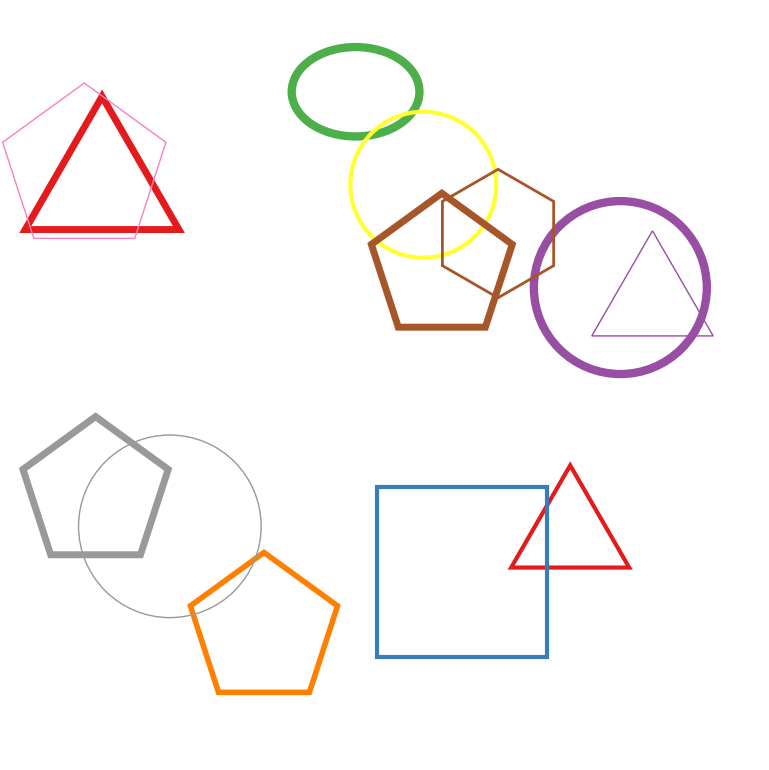[{"shape": "triangle", "thickness": 1.5, "radius": 0.44, "center": [0.741, 0.307]}, {"shape": "triangle", "thickness": 2.5, "radius": 0.58, "center": [0.133, 0.759]}, {"shape": "square", "thickness": 1.5, "radius": 0.55, "center": [0.6, 0.257]}, {"shape": "oval", "thickness": 3, "radius": 0.41, "center": [0.462, 0.881]}, {"shape": "triangle", "thickness": 0.5, "radius": 0.45, "center": [0.847, 0.609]}, {"shape": "circle", "thickness": 3, "radius": 0.56, "center": [0.806, 0.627]}, {"shape": "pentagon", "thickness": 2, "radius": 0.5, "center": [0.343, 0.182]}, {"shape": "circle", "thickness": 1.5, "radius": 0.47, "center": [0.55, 0.76]}, {"shape": "pentagon", "thickness": 2.5, "radius": 0.48, "center": [0.574, 0.653]}, {"shape": "hexagon", "thickness": 1, "radius": 0.42, "center": [0.647, 0.697]}, {"shape": "pentagon", "thickness": 0.5, "radius": 0.56, "center": [0.109, 0.781]}, {"shape": "circle", "thickness": 0.5, "radius": 0.59, "center": [0.221, 0.316]}, {"shape": "pentagon", "thickness": 2.5, "radius": 0.5, "center": [0.124, 0.36]}]